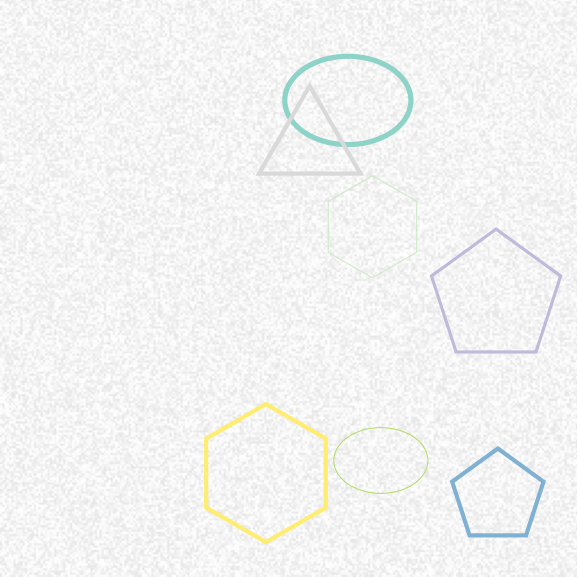[{"shape": "oval", "thickness": 2.5, "radius": 0.55, "center": [0.602, 0.825]}, {"shape": "pentagon", "thickness": 1.5, "radius": 0.59, "center": [0.859, 0.485]}, {"shape": "pentagon", "thickness": 2, "radius": 0.42, "center": [0.862, 0.139]}, {"shape": "oval", "thickness": 0.5, "radius": 0.41, "center": [0.659, 0.202]}, {"shape": "triangle", "thickness": 2, "radius": 0.51, "center": [0.536, 0.749]}, {"shape": "hexagon", "thickness": 0.5, "radius": 0.44, "center": [0.645, 0.606]}, {"shape": "hexagon", "thickness": 2, "radius": 0.6, "center": [0.461, 0.18]}]